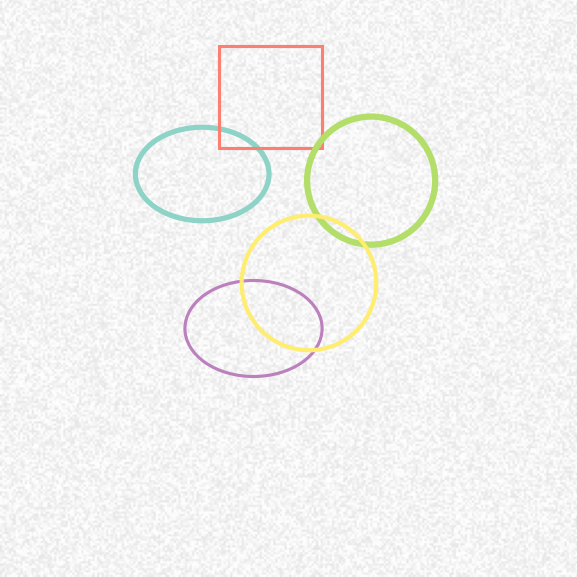[{"shape": "oval", "thickness": 2.5, "radius": 0.58, "center": [0.35, 0.698]}, {"shape": "square", "thickness": 1.5, "radius": 0.44, "center": [0.468, 0.832]}, {"shape": "circle", "thickness": 3, "radius": 0.55, "center": [0.643, 0.686]}, {"shape": "oval", "thickness": 1.5, "radius": 0.59, "center": [0.439, 0.43]}, {"shape": "circle", "thickness": 2, "radius": 0.58, "center": [0.535, 0.509]}]